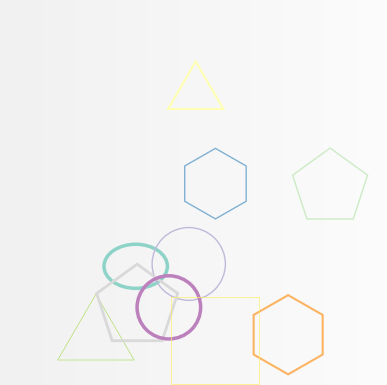[{"shape": "oval", "thickness": 2.5, "radius": 0.41, "center": [0.35, 0.308]}, {"shape": "triangle", "thickness": 1.5, "radius": 0.41, "center": [0.505, 0.758]}, {"shape": "circle", "thickness": 1, "radius": 0.47, "center": [0.487, 0.314]}, {"shape": "hexagon", "thickness": 1, "radius": 0.46, "center": [0.556, 0.523]}, {"shape": "hexagon", "thickness": 1.5, "radius": 0.51, "center": [0.744, 0.131]}, {"shape": "triangle", "thickness": 0.5, "radius": 0.57, "center": [0.248, 0.122]}, {"shape": "pentagon", "thickness": 2, "radius": 0.55, "center": [0.354, 0.204]}, {"shape": "circle", "thickness": 2.5, "radius": 0.41, "center": [0.436, 0.202]}, {"shape": "pentagon", "thickness": 1, "radius": 0.51, "center": [0.852, 0.514]}, {"shape": "square", "thickness": 0.5, "radius": 0.56, "center": [0.555, 0.115]}]